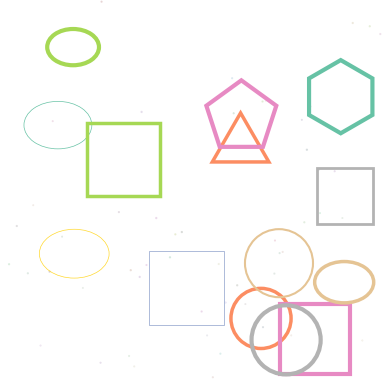[{"shape": "oval", "thickness": 0.5, "radius": 0.44, "center": [0.15, 0.675]}, {"shape": "hexagon", "thickness": 3, "radius": 0.48, "center": [0.885, 0.749]}, {"shape": "triangle", "thickness": 2.5, "radius": 0.42, "center": [0.625, 0.622]}, {"shape": "circle", "thickness": 2.5, "radius": 0.39, "center": [0.678, 0.173]}, {"shape": "square", "thickness": 0.5, "radius": 0.48, "center": [0.485, 0.252]}, {"shape": "pentagon", "thickness": 3, "radius": 0.48, "center": [0.627, 0.696]}, {"shape": "square", "thickness": 3, "radius": 0.45, "center": [0.818, 0.12]}, {"shape": "square", "thickness": 2.5, "radius": 0.48, "center": [0.321, 0.585]}, {"shape": "oval", "thickness": 3, "radius": 0.34, "center": [0.19, 0.878]}, {"shape": "oval", "thickness": 0.5, "radius": 0.45, "center": [0.193, 0.341]}, {"shape": "circle", "thickness": 1.5, "radius": 0.44, "center": [0.725, 0.316]}, {"shape": "oval", "thickness": 2.5, "radius": 0.38, "center": [0.894, 0.267]}, {"shape": "circle", "thickness": 3, "radius": 0.45, "center": [0.743, 0.117]}, {"shape": "square", "thickness": 2, "radius": 0.36, "center": [0.897, 0.491]}]